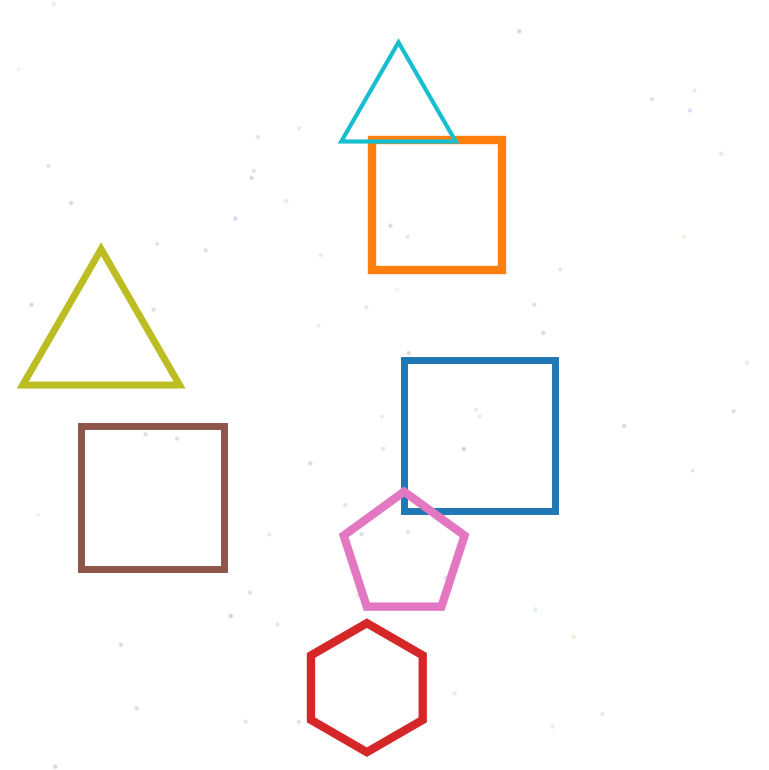[{"shape": "square", "thickness": 2.5, "radius": 0.49, "center": [0.623, 0.434]}, {"shape": "square", "thickness": 3, "radius": 0.42, "center": [0.568, 0.734]}, {"shape": "hexagon", "thickness": 3, "radius": 0.42, "center": [0.476, 0.107]}, {"shape": "square", "thickness": 2.5, "radius": 0.46, "center": [0.199, 0.354]}, {"shape": "pentagon", "thickness": 3, "radius": 0.41, "center": [0.525, 0.279]}, {"shape": "triangle", "thickness": 2.5, "radius": 0.59, "center": [0.131, 0.559]}, {"shape": "triangle", "thickness": 1.5, "radius": 0.43, "center": [0.518, 0.859]}]